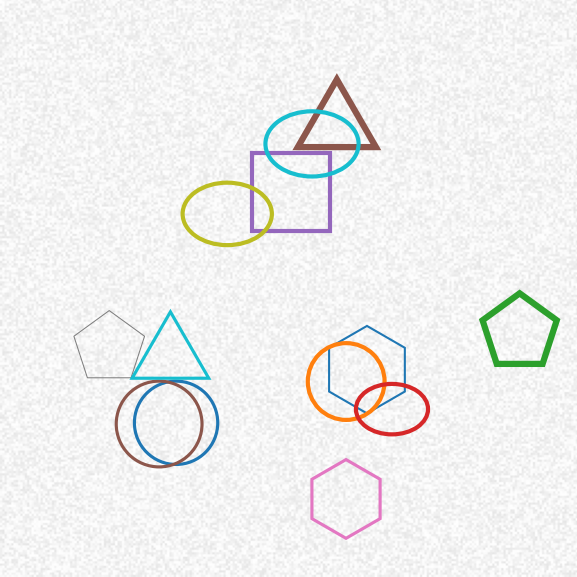[{"shape": "circle", "thickness": 1.5, "radius": 0.36, "center": [0.305, 0.267]}, {"shape": "hexagon", "thickness": 1, "radius": 0.38, "center": [0.635, 0.359]}, {"shape": "circle", "thickness": 2, "radius": 0.33, "center": [0.599, 0.338]}, {"shape": "pentagon", "thickness": 3, "radius": 0.34, "center": [0.9, 0.424]}, {"shape": "oval", "thickness": 2, "radius": 0.31, "center": [0.679, 0.291]}, {"shape": "square", "thickness": 2, "radius": 0.34, "center": [0.504, 0.666]}, {"shape": "triangle", "thickness": 3, "radius": 0.39, "center": [0.583, 0.783]}, {"shape": "circle", "thickness": 1.5, "radius": 0.37, "center": [0.276, 0.265]}, {"shape": "hexagon", "thickness": 1.5, "radius": 0.34, "center": [0.599, 0.135]}, {"shape": "pentagon", "thickness": 0.5, "radius": 0.32, "center": [0.189, 0.397]}, {"shape": "oval", "thickness": 2, "radius": 0.39, "center": [0.393, 0.629]}, {"shape": "oval", "thickness": 2, "radius": 0.4, "center": [0.54, 0.75]}, {"shape": "triangle", "thickness": 1.5, "radius": 0.38, "center": [0.295, 0.383]}]